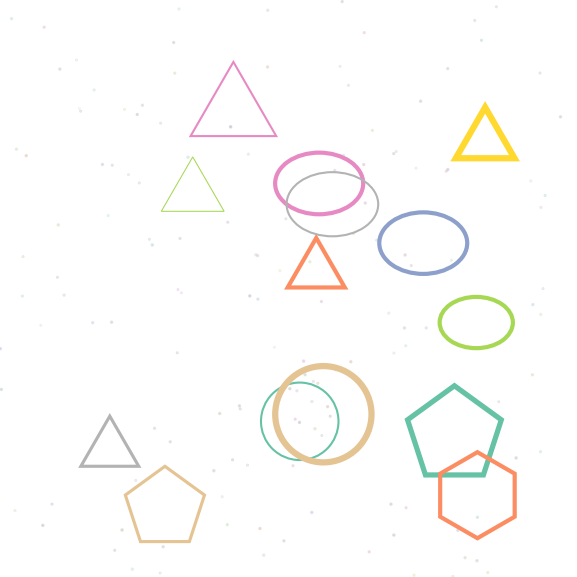[{"shape": "circle", "thickness": 1, "radius": 0.34, "center": [0.519, 0.27]}, {"shape": "pentagon", "thickness": 2.5, "radius": 0.43, "center": [0.787, 0.246]}, {"shape": "triangle", "thickness": 2, "radius": 0.29, "center": [0.548, 0.53]}, {"shape": "hexagon", "thickness": 2, "radius": 0.37, "center": [0.827, 0.142]}, {"shape": "oval", "thickness": 2, "radius": 0.38, "center": [0.733, 0.578]}, {"shape": "triangle", "thickness": 1, "radius": 0.43, "center": [0.404, 0.806]}, {"shape": "oval", "thickness": 2, "radius": 0.38, "center": [0.553, 0.681]}, {"shape": "oval", "thickness": 2, "radius": 0.32, "center": [0.825, 0.441]}, {"shape": "triangle", "thickness": 0.5, "radius": 0.31, "center": [0.334, 0.665]}, {"shape": "triangle", "thickness": 3, "radius": 0.29, "center": [0.84, 0.755]}, {"shape": "pentagon", "thickness": 1.5, "radius": 0.36, "center": [0.286, 0.12]}, {"shape": "circle", "thickness": 3, "radius": 0.42, "center": [0.56, 0.282]}, {"shape": "triangle", "thickness": 1.5, "radius": 0.29, "center": [0.19, 0.221]}, {"shape": "oval", "thickness": 1, "radius": 0.4, "center": [0.576, 0.645]}]